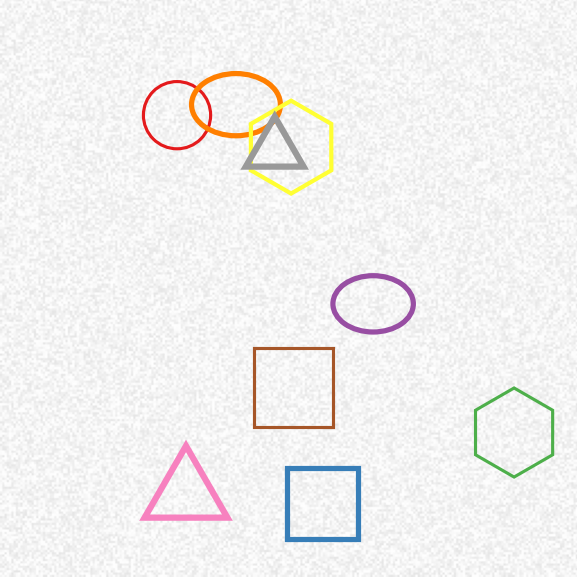[{"shape": "circle", "thickness": 1.5, "radius": 0.29, "center": [0.307, 0.8]}, {"shape": "square", "thickness": 2.5, "radius": 0.31, "center": [0.559, 0.127]}, {"shape": "hexagon", "thickness": 1.5, "radius": 0.39, "center": [0.89, 0.25]}, {"shape": "oval", "thickness": 2.5, "radius": 0.35, "center": [0.646, 0.473]}, {"shape": "oval", "thickness": 2.5, "radius": 0.38, "center": [0.409, 0.818]}, {"shape": "hexagon", "thickness": 2, "radius": 0.4, "center": [0.504, 0.744]}, {"shape": "square", "thickness": 1.5, "radius": 0.34, "center": [0.509, 0.328]}, {"shape": "triangle", "thickness": 3, "radius": 0.41, "center": [0.322, 0.144]}, {"shape": "triangle", "thickness": 3, "radius": 0.29, "center": [0.476, 0.739]}]